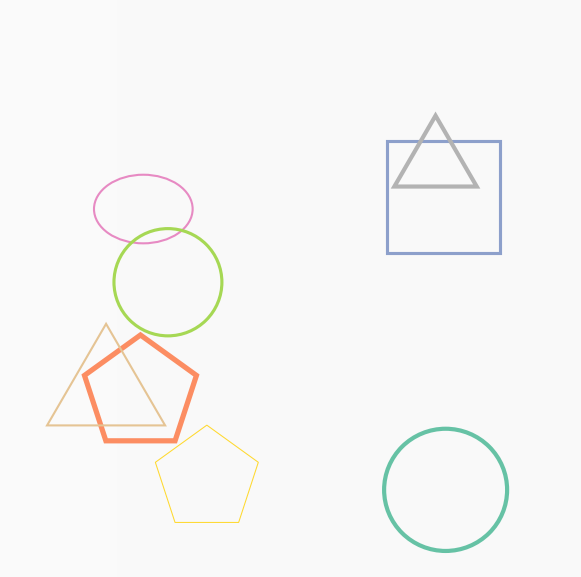[{"shape": "circle", "thickness": 2, "radius": 0.53, "center": [0.767, 0.151]}, {"shape": "pentagon", "thickness": 2.5, "radius": 0.51, "center": [0.242, 0.318]}, {"shape": "square", "thickness": 1.5, "radius": 0.48, "center": [0.763, 0.657]}, {"shape": "oval", "thickness": 1, "radius": 0.42, "center": [0.247, 0.637]}, {"shape": "circle", "thickness": 1.5, "radius": 0.46, "center": [0.289, 0.51]}, {"shape": "pentagon", "thickness": 0.5, "radius": 0.47, "center": [0.356, 0.17]}, {"shape": "triangle", "thickness": 1, "radius": 0.59, "center": [0.183, 0.321]}, {"shape": "triangle", "thickness": 2, "radius": 0.41, "center": [0.749, 0.717]}]